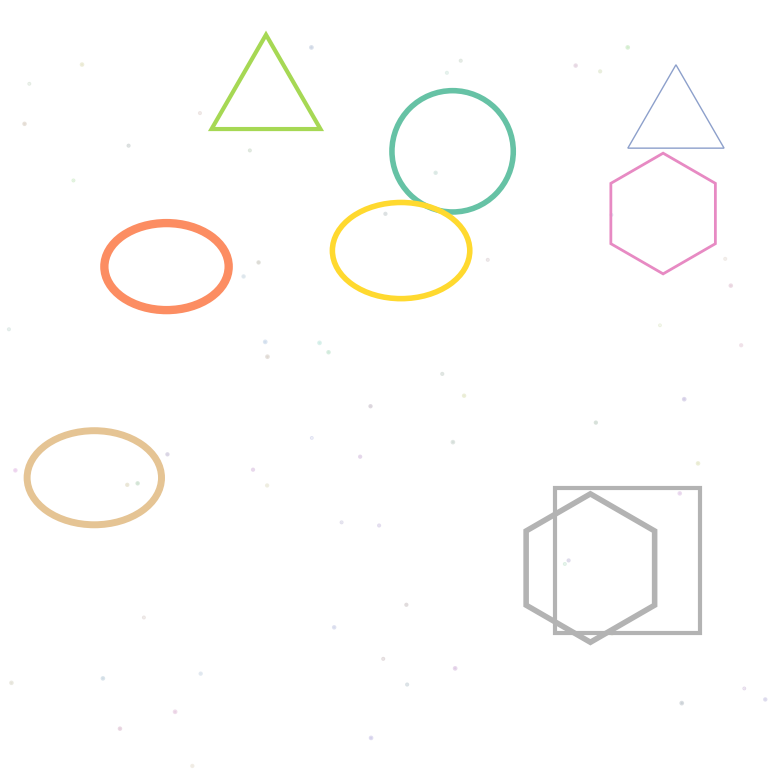[{"shape": "circle", "thickness": 2, "radius": 0.39, "center": [0.588, 0.803]}, {"shape": "oval", "thickness": 3, "radius": 0.4, "center": [0.216, 0.654]}, {"shape": "triangle", "thickness": 0.5, "radius": 0.36, "center": [0.878, 0.844]}, {"shape": "hexagon", "thickness": 1, "radius": 0.39, "center": [0.861, 0.723]}, {"shape": "triangle", "thickness": 1.5, "radius": 0.41, "center": [0.345, 0.873]}, {"shape": "oval", "thickness": 2, "radius": 0.45, "center": [0.521, 0.675]}, {"shape": "oval", "thickness": 2.5, "radius": 0.44, "center": [0.122, 0.38]}, {"shape": "hexagon", "thickness": 2, "radius": 0.48, "center": [0.767, 0.262]}, {"shape": "square", "thickness": 1.5, "radius": 0.47, "center": [0.815, 0.272]}]